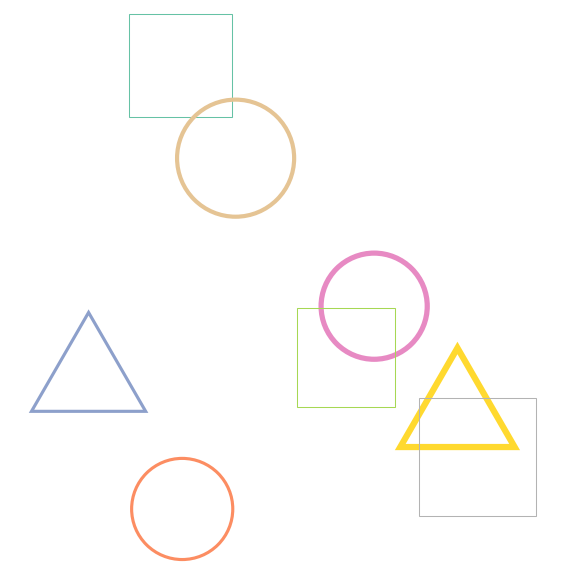[{"shape": "square", "thickness": 0.5, "radius": 0.45, "center": [0.313, 0.885]}, {"shape": "circle", "thickness": 1.5, "radius": 0.44, "center": [0.315, 0.118]}, {"shape": "triangle", "thickness": 1.5, "radius": 0.57, "center": [0.153, 0.344]}, {"shape": "circle", "thickness": 2.5, "radius": 0.46, "center": [0.648, 0.469]}, {"shape": "square", "thickness": 0.5, "radius": 0.43, "center": [0.599, 0.38]}, {"shape": "triangle", "thickness": 3, "radius": 0.57, "center": [0.792, 0.282]}, {"shape": "circle", "thickness": 2, "radius": 0.51, "center": [0.408, 0.725]}, {"shape": "square", "thickness": 0.5, "radius": 0.51, "center": [0.827, 0.208]}]